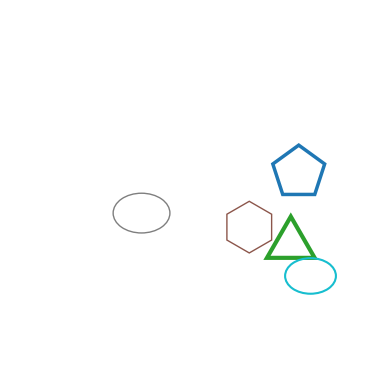[{"shape": "pentagon", "thickness": 2.5, "radius": 0.35, "center": [0.776, 0.552]}, {"shape": "triangle", "thickness": 3, "radius": 0.36, "center": [0.755, 0.366]}, {"shape": "hexagon", "thickness": 1, "radius": 0.34, "center": [0.647, 0.41]}, {"shape": "oval", "thickness": 1, "radius": 0.37, "center": [0.368, 0.447]}, {"shape": "oval", "thickness": 1.5, "radius": 0.33, "center": [0.807, 0.283]}]